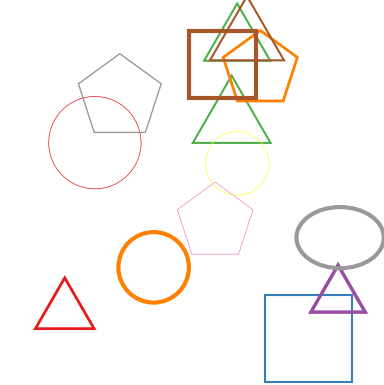[{"shape": "circle", "thickness": 0.5, "radius": 0.6, "center": [0.246, 0.63]}, {"shape": "triangle", "thickness": 2, "radius": 0.44, "center": [0.168, 0.19]}, {"shape": "square", "thickness": 1.5, "radius": 0.56, "center": [0.801, 0.121]}, {"shape": "triangle", "thickness": 1.5, "radius": 0.5, "center": [0.616, 0.892]}, {"shape": "triangle", "thickness": 1.5, "radius": 0.58, "center": [0.602, 0.687]}, {"shape": "triangle", "thickness": 2.5, "radius": 0.41, "center": [0.878, 0.23]}, {"shape": "circle", "thickness": 3, "radius": 0.46, "center": [0.399, 0.306]}, {"shape": "pentagon", "thickness": 2, "radius": 0.51, "center": [0.676, 0.82]}, {"shape": "circle", "thickness": 0.5, "radius": 0.41, "center": [0.616, 0.575]}, {"shape": "square", "thickness": 3, "radius": 0.43, "center": [0.579, 0.833]}, {"shape": "triangle", "thickness": 1.5, "radius": 0.56, "center": [0.642, 0.899]}, {"shape": "pentagon", "thickness": 0.5, "radius": 0.52, "center": [0.559, 0.424]}, {"shape": "oval", "thickness": 3, "radius": 0.57, "center": [0.883, 0.383]}, {"shape": "pentagon", "thickness": 1, "radius": 0.56, "center": [0.311, 0.747]}]